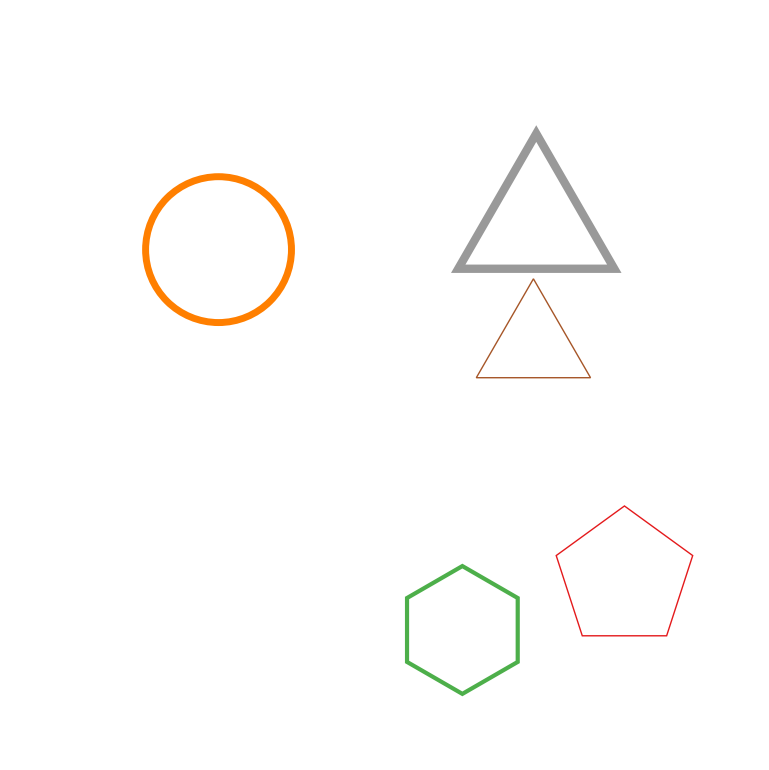[{"shape": "pentagon", "thickness": 0.5, "radius": 0.47, "center": [0.811, 0.25]}, {"shape": "hexagon", "thickness": 1.5, "radius": 0.41, "center": [0.6, 0.182]}, {"shape": "circle", "thickness": 2.5, "radius": 0.47, "center": [0.284, 0.676]}, {"shape": "triangle", "thickness": 0.5, "radius": 0.43, "center": [0.693, 0.552]}, {"shape": "triangle", "thickness": 3, "radius": 0.59, "center": [0.696, 0.709]}]